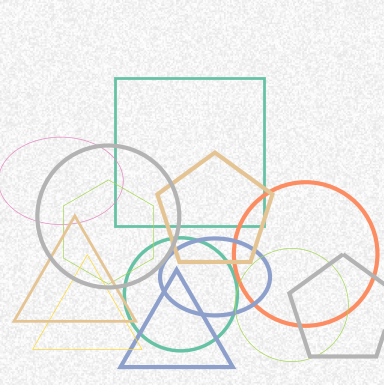[{"shape": "square", "thickness": 2, "radius": 0.97, "center": [0.491, 0.605]}, {"shape": "circle", "thickness": 2.5, "radius": 0.73, "center": [0.47, 0.235]}, {"shape": "circle", "thickness": 3, "radius": 0.93, "center": [0.794, 0.34]}, {"shape": "oval", "thickness": 3, "radius": 0.71, "center": [0.559, 0.281]}, {"shape": "triangle", "thickness": 3, "radius": 0.84, "center": [0.459, 0.131]}, {"shape": "oval", "thickness": 0.5, "radius": 0.81, "center": [0.158, 0.53]}, {"shape": "hexagon", "thickness": 0.5, "radius": 0.68, "center": [0.282, 0.397]}, {"shape": "circle", "thickness": 0.5, "radius": 0.73, "center": [0.758, 0.208]}, {"shape": "triangle", "thickness": 0.5, "radius": 0.82, "center": [0.227, 0.174]}, {"shape": "triangle", "thickness": 2, "radius": 0.91, "center": [0.194, 0.257]}, {"shape": "pentagon", "thickness": 3, "radius": 0.79, "center": [0.558, 0.447]}, {"shape": "pentagon", "thickness": 3, "radius": 0.73, "center": [0.891, 0.193]}, {"shape": "circle", "thickness": 3, "radius": 0.92, "center": [0.281, 0.438]}]